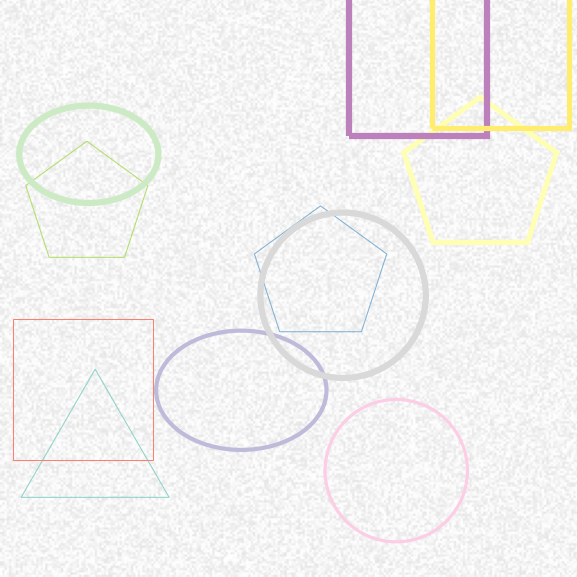[{"shape": "triangle", "thickness": 0.5, "radius": 0.74, "center": [0.165, 0.212]}, {"shape": "pentagon", "thickness": 2.5, "radius": 0.7, "center": [0.832, 0.692]}, {"shape": "oval", "thickness": 2, "radius": 0.74, "center": [0.418, 0.323]}, {"shape": "square", "thickness": 0.5, "radius": 0.61, "center": [0.144, 0.325]}, {"shape": "pentagon", "thickness": 0.5, "radius": 0.6, "center": [0.555, 0.522]}, {"shape": "pentagon", "thickness": 0.5, "radius": 0.56, "center": [0.15, 0.643]}, {"shape": "circle", "thickness": 1.5, "radius": 0.62, "center": [0.686, 0.184]}, {"shape": "circle", "thickness": 3, "radius": 0.72, "center": [0.594, 0.488]}, {"shape": "square", "thickness": 3, "radius": 0.6, "center": [0.723, 0.882]}, {"shape": "oval", "thickness": 3, "radius": 0.6, "center": [0.154, 0.732]}, {"shape": "square", "thickness": 2.5, "radius": 0.59, "center": [0.866, 0.896]}]